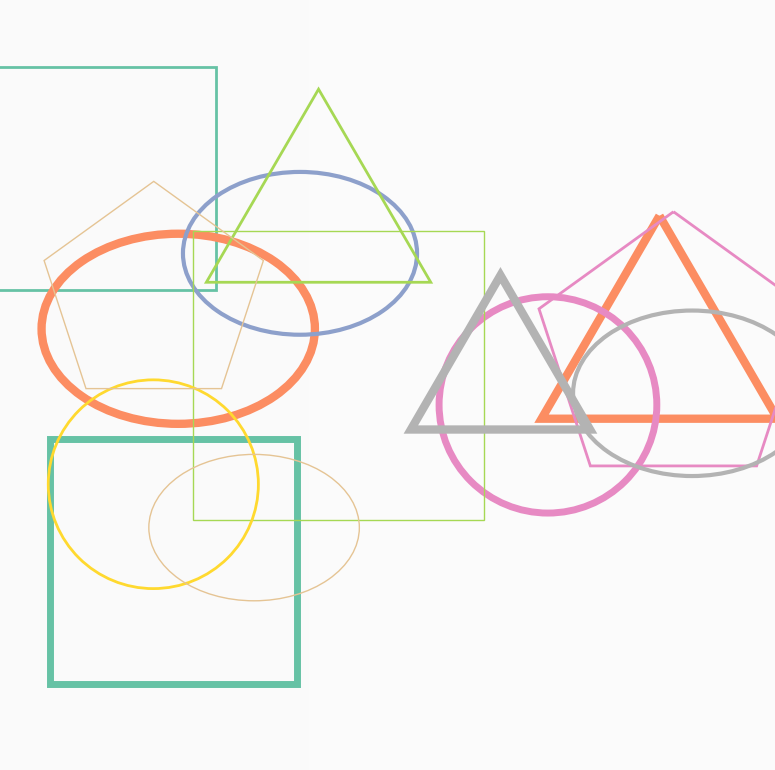[{"shape": "square", "thickness": 1, "radius": 0.72, "center": [0.134, 0.769]}, {"shape": "square", "thickness": 2.5, "radius": 0.8, "center": [0.224, 0.271]}, {"shape": "oval", "thickness": 3, "radius": 0.88, "center": [0.23, 0.573]}, {"shape": "triangle", "thickness": 3, "radius": 0.88, "center": [0.851, 0.544]}, {"shape": "oval", "thickness": 1.5, "radius": 0.76, "center": [0.387, 0.671]}, {"shape": "pentagon", "thickness": 1, "radius": 0.91, "center": [0.869, 0.543]}, {"shape": "circle", "thickness": 2.5, "radius": 0.7, "center": [0.707, 0.474]}, {"shape": "triangle", "thickness": 1, "radius": 0.84, "center": [0.411, 0.717]}, {"shape": "square", "thickness": 0.5, "radius": 0.94, "center": [0.437, 0.513]}, {"shape": "circle", "thickness": 1, "radius": 0.68, "center": [0.198, 0.371]}, {"shape": "oval", "thickness": 0.5, "radius": 0.68, "center": [0.328, 0.315]}, {"shape": "pentagon", "thickness": 0.5, "radius": 0.74, "center": [0.198, 0.616]}, {"shape": "triangle", "thickness": 3, "radius": 0.67, "center": [0.646, 0.509]}, {"shape": "oval", "thickness": 1.5, "radius": 0.77, "center": [0.893, 0.489]}]